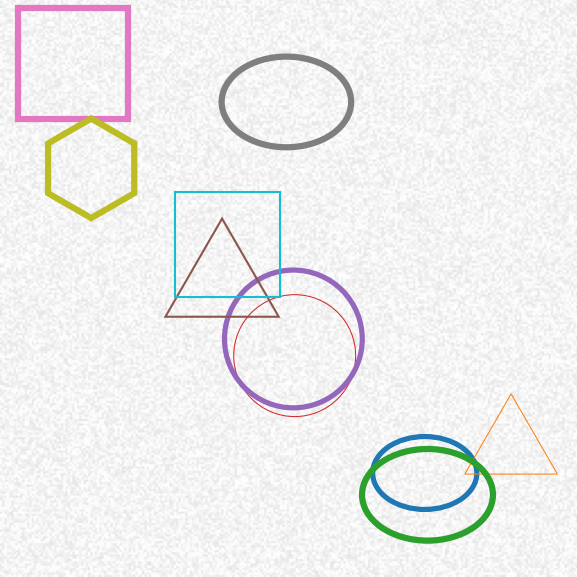[{"shape": "oval", "thickness": 2.5, "radius": 0.45, "center": [0.736, 0.18]}, {"shape": "triangle", "thickness": 0.5, "radius": 0.46, "center": [0.885, 0.225]}, {"shape": "oval", "thickness": 3, "radius": 0.57, "center": [0.74, 0.142]}, {"shape": "circle", "thickness": 0.5, "radius": 0.53, "center": [0.51, 0.383]}, {"shape": "circle", "thickness": 2.5, "radius": 0.6, "center": [0.508, 0.412]}, {"shape": "triangle", "thickness": 1, "radius": 0.57, "center": [0.385, 0.507]}, {"shape": "square", "thickness": 3, "radius": 0.48, "center": [0.126, 0.89]}, {"shape": "oval", "thickness": 3, "radius": 0.56, "center": [0.496, 0.823]}, {"shape": "hexagon", "thickness": 3, "radius": 0.43, "center": [0.158, 0.708]}, {"shape": "square", "thickness": 1, "radius": 0.45, "center": [0.395, 0.576]}]